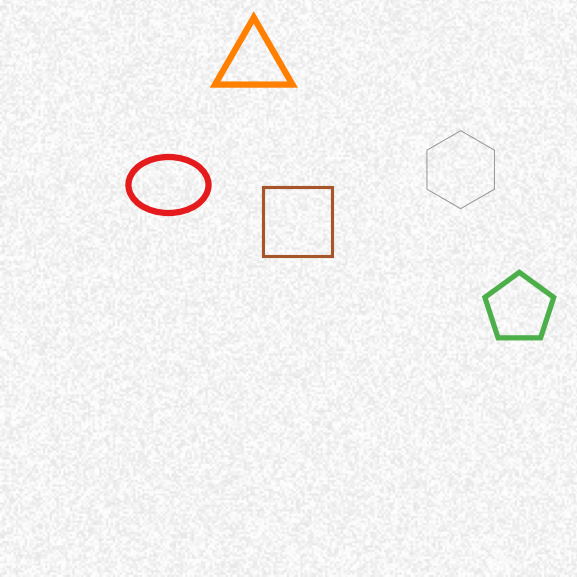[{"shape": "oval", "thickness": 3, "radius": 0.35, "center": [0.292, 0.679]}, {"shape": "pentagon", "thickness": 2.5, "radius": 0.31, "center": [0.899, 0.465]}, {"shape": "triangle", "thickness": 3, "radius": 0.39, "center": [0.439, 0.891]}, {"shape": "square", "thickness": 1.5, "radius": 0.3, "center": [0.515, 0.616]}, {"shape": "hexagon", "thickness": 0.5, "radius": 0.34, "center": [0.798, 0.705]}]